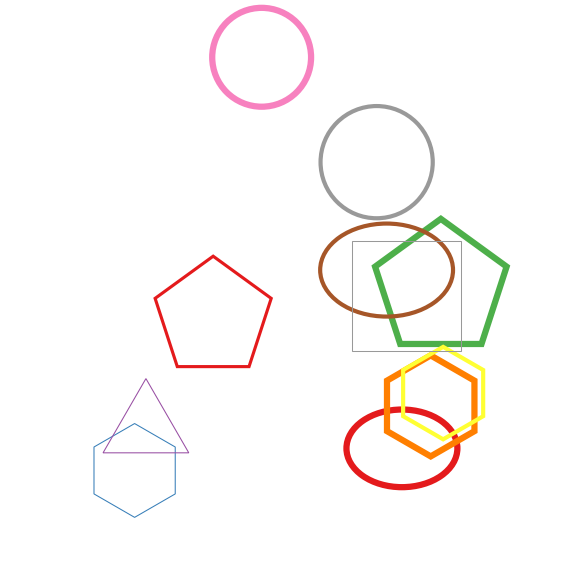[{"shape": "pentagon", "thickness": 1.5, "radius": 0.53, "center": [0.369, 0.45]}, {"shape": "oval", "thickness": 3, "radius": 0.48, "center": [0.696, 0.223]}, {"shape": "hexagon", "thickness": 0.5, "radius": 0.41, "center": [0.233, 0.184]}, {"shape": "pentagon", "thickness": 3, "radius": 0.6, "center": [0.763, 0.5]}, {"shape": "triangle", "thickness": 0.5, "radius": 0.43, "center": [0.253, 0.258]}, {"shape": "hexagon", "thickness": 3, "radius": 0.44, "center": [0.746, 0.296]}, {"shape": "hexagon", "thickness": 2, "radius": 0.4, "center": [0.767, 0.318]}, {"shape": "oval", "thickness": 2, "radius": 0.58, "center": [0.669, 0.531]}, {"shape": "circle", "thickness": 3, "radius": 0.43, "center": [0.453, 0.9]}, {"shape": "square", "thickness": 0.5, "radius": 0.47, "center": [0.704, 0.487]}, {"shape": "circle", "thickness": 2, "radius": 0.49, "center": [0.652, 0.718]}]